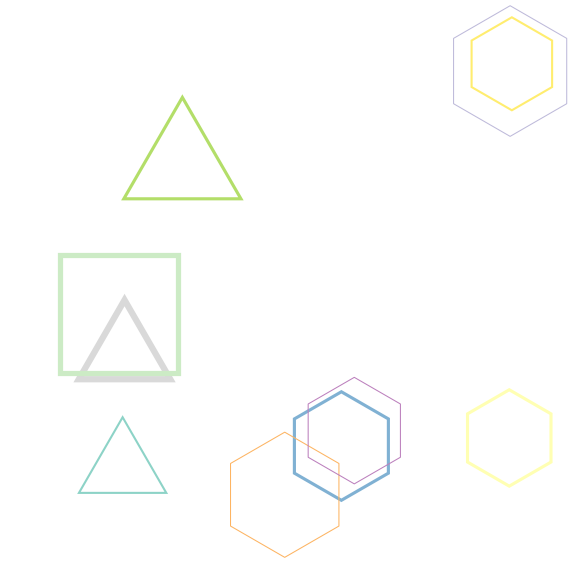[{"shape": "triangle", "thickness": 1, "radius": 0.44, "center": [0.212, 0.189]}, {"shape": "hexagon", "thickness": 1.5, "radius": 0.42, "center": [0.882, 0.241]}, {"shape": "hexagon", "thickness": 0.5, "radius": 0.57, "center": [0.883, 0.876]}, {"shape": "hexagon", "thickness": 1.5, "radius": 0.47, "center": [0.591, 0.227]}, {"shape": "hexagon", "thickness": 0.5, "radius": 0.54, "center": [0.493, 0.142]}, {"shape": "triangle", "thickness": 1.5, "radius": 0.59, "center": [0.316, 0.713]}, {"shape": "triangle", "thickness": 3, "radius": 0.46, "center": [0.216, 0.388]}, {"shape": "hexagon", "thickness": 0.5, "radius": 0.46, "center": [0.613, 0.253]}, {"shape": "square", "thickness": 2.5, "radius": 0.51, "center": [0.206, 0.456]}, {"shape": "hexagon", "thickness": 1, "radius": 0.4, "center": [0.886, 0.889]}]